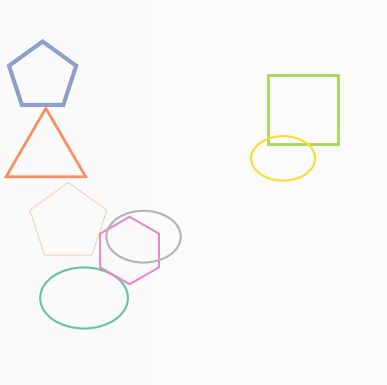[{"shape": "oval", "thickness": 1.5, "radius": 0.57, "center": [0.217, 0.226]}, {"shape": "triangle", "thickness": 2, "radius": 0.59, "center": [0.118, 0.6]}, {"shape": "pentagon", "thickness": 3, "radius": 0.46, "center": [0.11, 0.801]}, {"shape": "hexagon", "thickness": 1.5, "radius": 0.44, "center": [0.334, 0.349]}, {"shape": "square", "thickness": 2, "radius": 0.45, "center": [0.782, 0.716]}, {"shape": "oval", "thickness": 1.5, "radius": 0.41, "center": [0.731, 0.589]}, {"shape": "pentagon", "thickness": 0.5, "radius": 0.52, "center": [0.176, 0.422]}, {"shape": "oval", "thickness": 1.5, "radius": 0.48, "center": [0.37, 0.385]}]